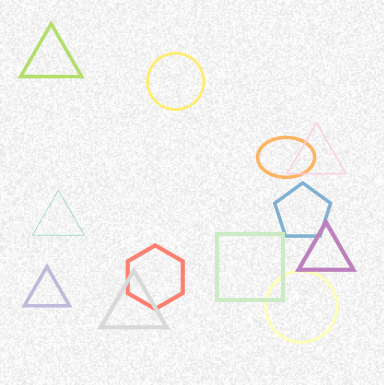[{"shape": "triangle", "thickness": 0.5, "radius": 0.39, "center": [0.152, 0.428]}, {"shape": "circle", "thickness": 2, "radius": 0.46, "center": [0.783, 0.204]}, {"shape": "triangle", "thickness": 2.5, "radius": 0.34, "center": [0.122, 0.24]}, {"shape": "hexagon", "thickness": 3, "radius": 0.41, "center": [0.403, 0.28]}, {"shape": "pentagon", "thickness": 2.5, "radius": 0.38, "center": [0.786, 0.449]}, {"shape": "oval", "thickness": 2.5, "radius": 0.37, "center": [0.743, 0.591]}, {"shape": "triangle", "thickness": 2.5, "radius": 0.46, "center": [0.133, 0.847]}, {"shape": "triangle", "thickness": 1, "radius": 0.44, "center": [0.822, 0.593]}, {"shape": "triangle", "thickness": 3, "radius": 0.49, "center": [0.347, 0.199]}, {"shape": "triangle", "thickness": 3, "radius": 0.41, "center": [0.847, 0.34]}, {"shape": "square", "thickness": 3, "radius": 0.43, "center": [0.649, 0.307]}, {"shape": "circle", "thickness": 2, "radius": 0.37, "center": [0.456, 0.789]}]